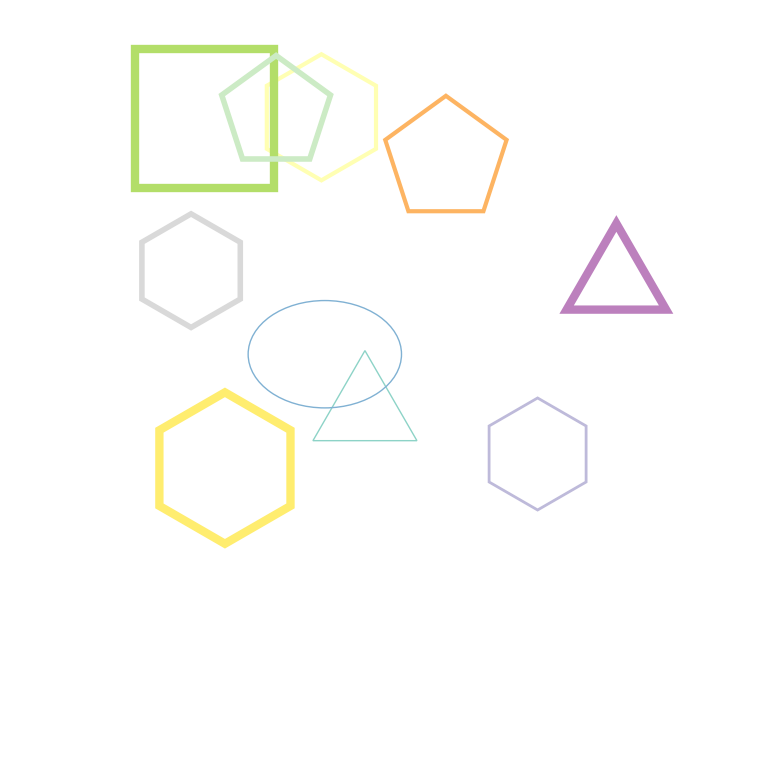[{"shape": "triangle", "thickness": 0.5, "radius": 0.39, "center": [0.474, 0.467]}, {"shape": "hexagon", "thickness": 1.5, "radius": 0.41, "center": [0.417, 0.848]}, {"shape": "hexagon", "thickness": 1, "radius": 0.36, "center": [0.698, 0.41]}, {"shape": "oval", "thickness": 0.5, "radius": 0.5, "center": [0.422, 0.54]}, {"shape": "pentagon", "thickness": 1.5, "radius": 0.41, "center": [0.579, 0.793]}, {"shape": "square", "thickness": 3, "radius": 0.45, "center": [0.265, 0.846]}, {"shape": "hexagon", "thickness": 2, "radius": 0.37, "center": [0.248, 0.648]}, {"shape": "triangle", "thickness": 3, "radius": 0.37, "center": [0.8, 0.635]}, {"shape": "pentagon", "thickness": 2, "radius": 0.37, "center": [0.359, 0.854]}, {"shape": "hexagon", "thickness": 3, "radius": 0.49, "center": [0.292, 0.392]}]